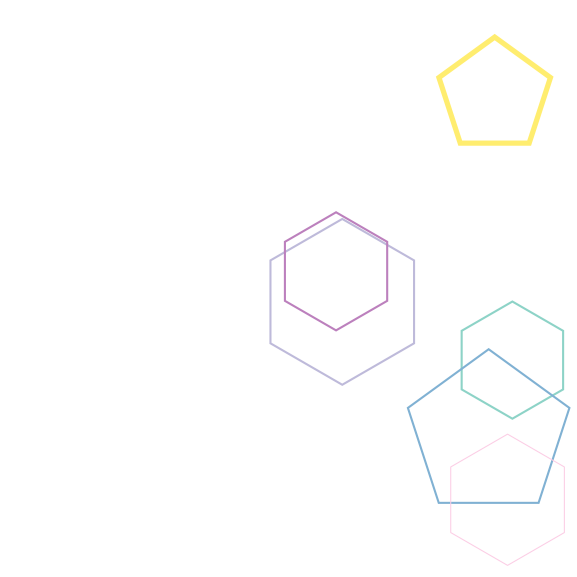[{"shape": "hexagon", "thickness": 1, "radius": 0.51, "center": [0.887, 0.376]}, {"shape": "hexagon", "thickness": 1, "radius": 0.72, "center": [0.593, 0.476]}, {"shape": "pentagon", "thickness": 1, "radius": 0.74, "center": [0.846, 0.247]}, {"shape": "hexagon", "thickness": 0.5, "radius": 0.57, "center": [0.879, 0.134]}, {"shape": "hexagon", "thickness": 1, "radius": 0.51, "center": [0.582, 0.529]}, {"shape": "pentagon", "thickness": 2.5, "radius": 0.51, "center": [0.857, 0.833]}]